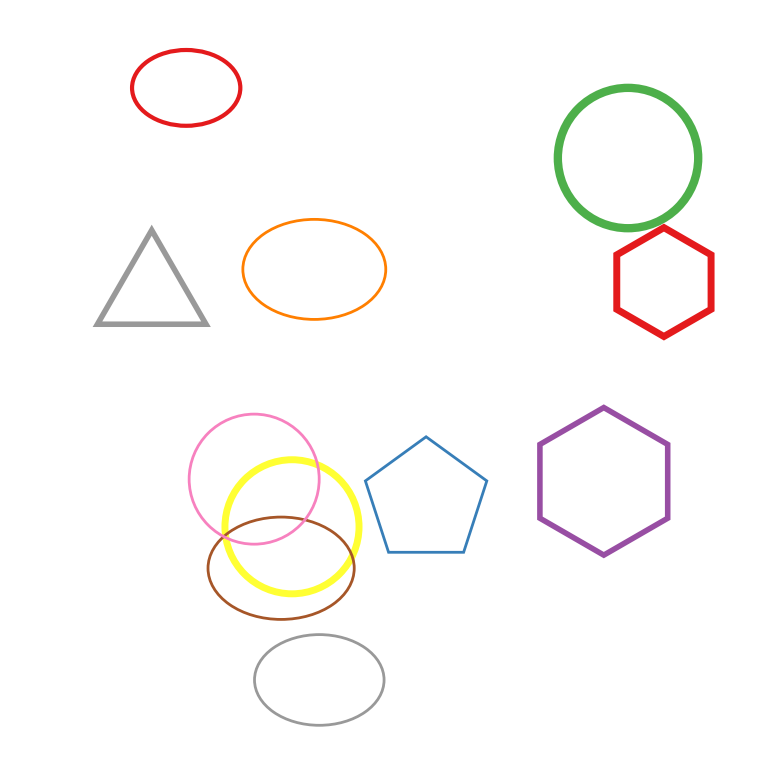[{"shape": "hexagon", "thickness": 2.5, "radius": 0.35, "center": [0.862, 0.634]}, {"shape": "oval", "thickness": 1.5, "radius": 0.35, "center": [0.242, 0.886]}, {"shape": "pentagon", "thickness": 1, "radius": 0.41, "center": [0.553, 0.35]}, {"shape": "circle", "thickness": 3, "radius": 0.46, "center": [0.816, 0.795]}, {"shape": "hexagon", "thickness": 2, "radius": 0.48, "center": [0.784, 0.375]}, {"shape": "oval", "thickness": 1, "radius": 0.46, "center": [0.408, 0.65]}, {"shape": "circle", "thickness": 2.5, "radius": 0.44, "center": [0.379, 0.316]}, {"shape": "oval", "thickness": 1, "radius": 0.47, "center": [0.365, 0.262]}, {"shape": "circle", "thickness": 1, "radius": 0.42, "center": [0.33, 0.378]}, {"shape": "triangle", "thickness": 2, "radius": 0.41, "center": [0.197, 0.62]}, {"shape": "oval", "thickness": 1, "radius": 0.42, "center": [0.415, 0.117]}]